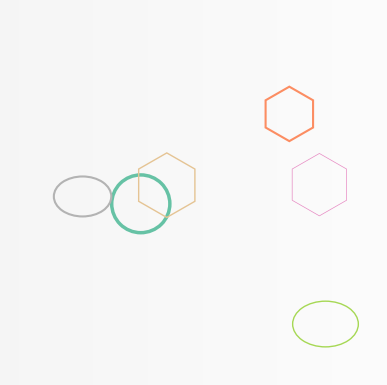[{"shape": "circle", "thickness": 2.5, "radius": 0.38, "center": [0.363, 0.471]}, {"shape": "hexagon", "thickness": 1.5, "radius": 0.35, "center": [0.747, 0.704]}, {"shape": "hexagon", "thickness": 0.5, "radius": 0.41, "center": [0.824, 0.52]}, {"shape": "oval", "thickness": 1, "radius": 0.42, "center": [0.84, 0.158]}, {"shape": "hexagon", "thickness": 1, "radius": 0.42, "center": [0.43, 0.519]}, {"shape": "oval", "thickness": 1.5, "radius": 0.37, "center": [0.213, 0.49]}]